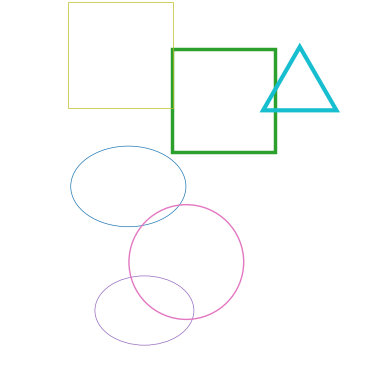[{"shape": "oval", "thickness": 0.5, "radius": 0.75, "center": [0.333, 0.516]}, {"shape": "square", "thickness": 2.5, "radius": 0.67, "center": [0.581, 0.739]}, {"shape": "oval", "thickness": 0.5, "radius": 0.64, "center": [0.375, 0.193]}, {"shape": "circle", "thickness": 1, "radius": 0.75, "center": [0.484, 0.319]}, {"shape": "square", "thickness": 0.5, "radius": 0.68, "center": [0.314, 0.857]}, {"shape": "triangle", "thickness": 3, "radius": 0.55, "center": [0.779, 0.768]}]